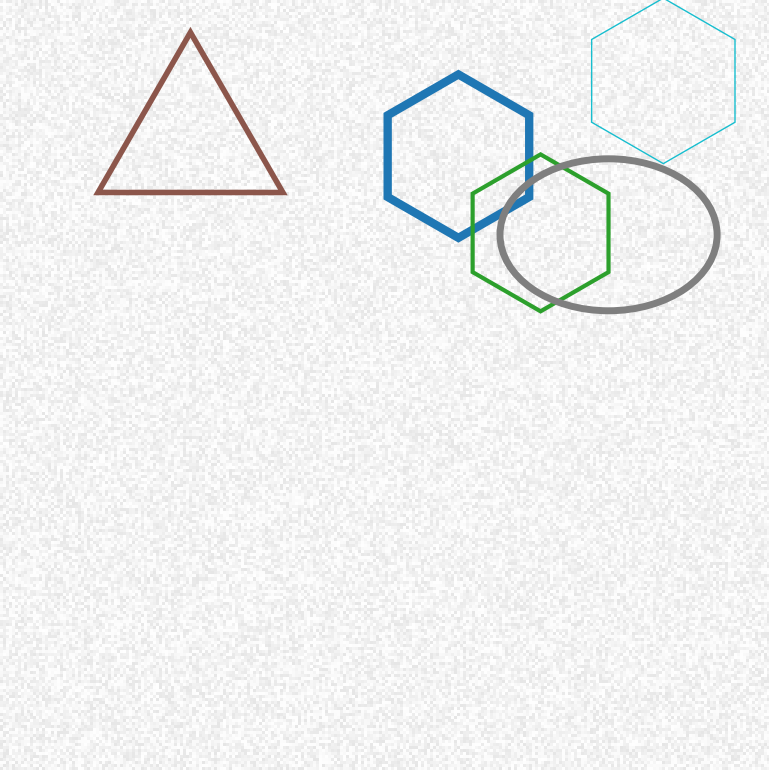[{"shape": "hexagon", "thickness": 3, "radius": 0.53, "center": [0.595, 0.797]}, {"shape": "hexagon", "thickness": 1.5, "radius": 0.51, "center": [0.702, 0.698]}, {"shape": "triangle", "thickness": 2, "radius": 0.69, "center": [0.247, 0.819]}, {"shape": "oval", "thickness": 2.5, "radius": 0.7, "center": [0.79, 0.695]}, {"shape": "hexagon", "thickness": 0.5, "radius": 0.54, "center": [0.861, 0.895]}]